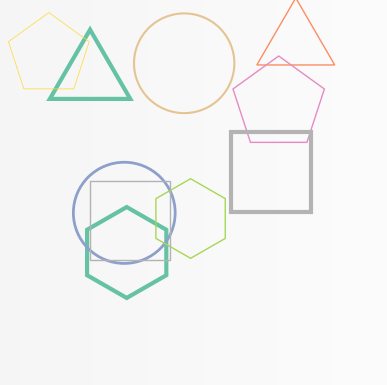[{"shape": "hexagon", "thickness": 3, "radius": 0.59, "center": [0.327, 0.344]}, {"shape": "triangle", "thickness": 3, "radius": 0.6, "center": [0.232, 0.803]}, {"shape": "triangle", "thickness": 1, "radius": 0.58, "center": [0.763, 0.889]}, {"shape": "circle", "thickness": 2, "radius": 0.66, "center": [0.321, 0.447]}, {"shape": "pentagon", "thickness": 1, "radius": 0.62, "center": [0.719, 0.731]}, {"shape": "hexagon", "thickness": 1, "radius": 0.52, "center": [0.492, 0.432]}, {"shape": "pentagon", "thickness": 0.5, "radius": 0.55, "center": [0.126, 0.858]}, {"shape": "circle", "thickness": 1.5, "radius": 0.65, "center": [0.475, 0.836]}, {"shape": "square", "thickness": 1, "radius": 0.52, "center": [0.335, 0.427]}, {"shape": "square", "thickness": 3, "radius": 0.52, "center": [0.7, 0.553]}]